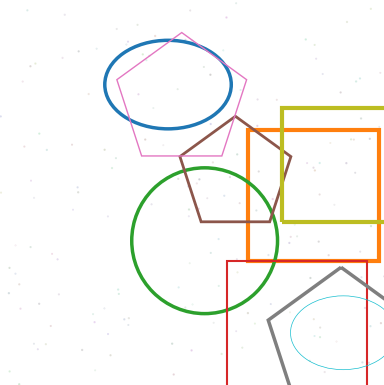[{"shape": "oval", "thickness": 2.5, "radius": 0.82, "center": [0.436, 0.78]}, {"shape": "square", "thickness": 3, "radius": 0.85, "center": [0.815, 0.492]}, {"shape": "circle", "thickness": 2.5, "radius": 0.95, "center": [0.532, 0.375]}, {"shape": "square", "thickness": 1.5, "radius": 0.91, "center": [0.772, 0.142]}, {"shape": "pentagon", "thickness": 2, "radius": 0.76, "center": [0.611, 0.546]}, {"shape": "pentagon", "thickness": 1, "radius": 0.89, "center": [0.472, 0.738]}, {"shape": "pentagon", "thickness": 2.5, "radius": 0.99, "center": [0.886, 0.107]}, {"shape": "square", "thickness": 3, "radius": 0.74, "center": [0.88, 0.571]}, {"shape": "oval", "thickness": 0.5, "radius": 0.69, "center": [0.892, 0.136]}]